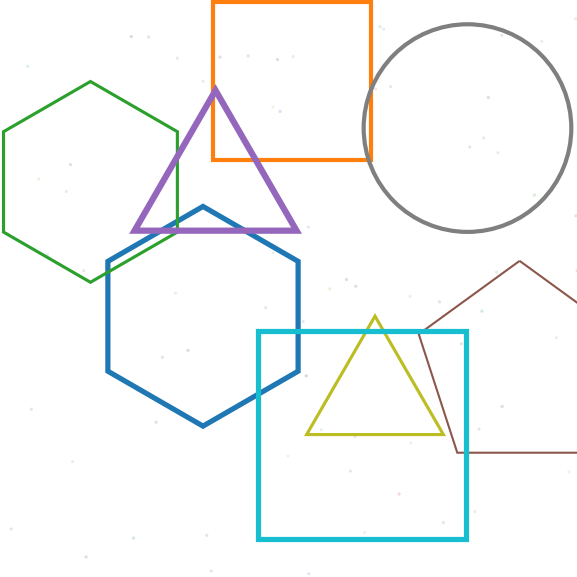[{"shape": "hexagon", "thickness": 2.5, "radius": 0.95, "center": [0.352, 0.451]}, {"shape": "square", "thickness": 2, "radius": 0.68, "center": [0.505, 0.858]}, {"shape": "hexagon", "thickness": 1.5, "radius": 0.87, "center": [0.157, 0.684]}, {"shape": "triangle", "thickness": 3, "radius": 0.81, "center": [0.373, 0.681]}, {"shape": "pentagon", "thickness": 1, "radius": 0.92, "center": [0.9, 0.364]}, {"shape": "circle", "thickness": 2, "radius": 0.9, "center": [0.809, 0.777]}, {"shape": "triangle", "thickness": 1.5, "radius": 0.68, "center": [0.649, 0.315]}, {"shape": "square", "thickness": 2.5, "radius": 0.9, "center": [0.627, 0.245]}]